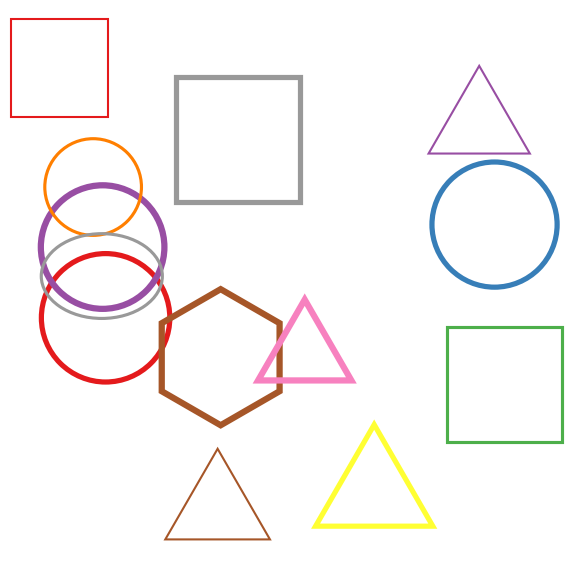[{"shape": "square", "thickness": 1, "radius": 0.42, "center": [0.103, 0.881]}, {"shape": "circle", "thickness": 2.5, "radius": 0.56, "center": [0.183, 0.449]}, {"shape": "circle", "thickness": 2.5, "radius": 0.54, "center": [0.856, 0.61]}, {"shape": "square", "thickness": 1.5, "radius": 0.5, "center": [0.874, 0.333]}, {"shape": "circle", "thickness": 3, "radius": 0.53, "center": [0.178, 0.571]}, {"shape": "triangle", "thickness": 1, "radius": 0.51, "center": [0.83, 0.784]}, {"shape": "circle", "thickness": 1.5, "radius": 0.42, "center": [0.161, 0.675]}, {"shape": "triangle", "thickness": 2.5, "radius": 0.59, "center": [0.648, 0.147]}, {"shape": "hexagon", "thickness": 3, "radius": 0.59, "center": [0.382, 0.381]}, {"shape": "triangle", "thickness": 1, "radius": 0.52, "center": [0.377, 0.117]}, {"shape": "triangle", "thickness": 3, "radius": 0.47, "center": [0.528, 0.387]}, {"shape": "square", "thickness": 2.5, "radius": 0.54, "center": [0.412, 0.758]}, {"shape": "oval", "thickness": 1.5, "radius": 0.52, "center": [0.176, 0.521]}]